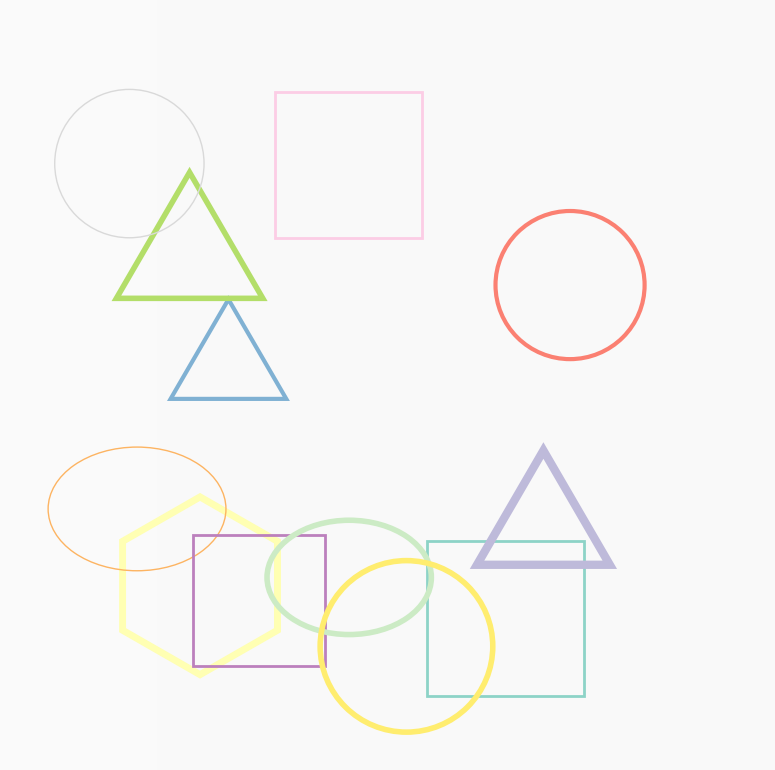[{"shape": "square", "thickness": 1, "radius": 0.5, "center": [0.652, 0.197]}, {"shape": "hexagon", "thickness": 2.5, "radius": 0.58, "center": [0.258, 0.239]}, {"shape": "triangle", "thickness": 3, "radius": 0.49, "center": [0.701, 0.316]}, {"shape": "circle", "thickness": 1.5, "radius": 0.48, "center": [0.736, 0.63]}, {"shape": "triangle", "thickness": 1.5, "radius": 0.43, "center": [0.295, 0.525]}, {"shape": "oval", "thickness": 0.5, "radius": 0.57, "center": [0.177, 0.339]}, {"shape": "triangle", "thickness": 2, "radius": 0.55, "center": [0.245, 0.667]}, {"shape": "square", "thickness": 1, "radius": 0.47, "center": [0.449, 0.786]}, {"shape": "circle", "thickness": 0.5, "radius": 0.48, "center": [0.167, 0.788]}, {"shape": "square", "thickness": 1, "radius": 0.42, "center": [0.334, 0.22]}, {"shape": "oval", "thickness": 2, "radius": 0.53, "center": [0.451, 0.25]}, {"shape": "circle", "thickness": 2, "radius": 0.56, "center": [0.524, 0.161]}]